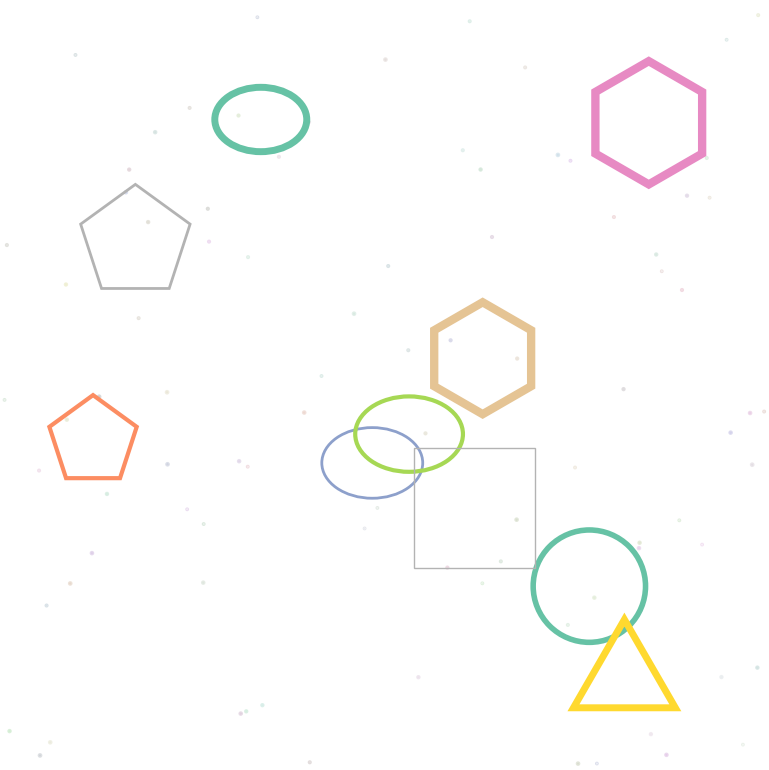[{"shape": "circle", "thickness": 2, "radius": 0.36, "center": [0.765, 0.239]}, {"shape": "oval", "thickness": 2.5, "radius": 0.3, "center": [0.339, 0.845]}, {"shape": "pentagon", "thickness": 1.5, "radius": 0.3, "center": [0.121, 0.427]}, {"shape": "oval", "thickness": 1, "radius": 0.33, "center": [0.483, 0.399]}, {"shape": "hexagon", "thickness": 3, "radius": 0.4, "center": [0.843, 0.841]}, {"shape": "oval", "thickness": 1.5, "radius": 0.35, "center": [0.531, 0.436]}, {"shape": "triangle", "thickness": 2.5, "radius": 0.38, "center": [0.811, 0.119]}, {"shape": "hexagon", "thickness": 3, "radius": 0.36, "center": [0.627, 0.535]}, {"shape": "pentagon", "thickness": 1, "radius": 0.37, "center": [0.176, 0.686]}, {"shape": "square", "thickness": 0.5, "radius": 0.39, "center": [0.616, 0.34]}]